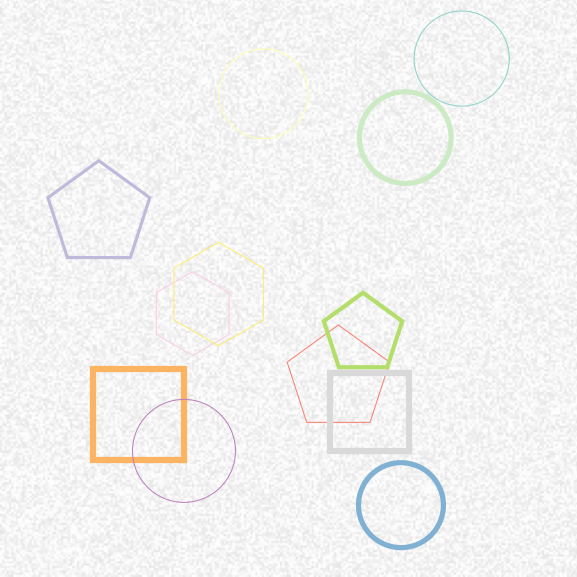[{"shape": "circle", "thickness": 0.5, "radius": 0.41, "center": [0.8, 0.898]}, {"shape": "circle", "thickness": 0.5, "radius": 0.39, "center": [0.456, 0.837]}, {"shape": "pentagon", "thickness": 1.5, "radius": 0.46, "center": [0.171, 0.628]}, {"shape": "pentagon", "thickness": 0.5, "radius": 0.47, "center": [0.586, 0.343]}, {"shape": "circle", "thickness": 2.5, "radius": 0.37, "center": [0.694, 0.124]}, {"shape": "square", "thickness": 3, "radius": 0.39, "center": [0.24, 0.281]}, {"shape": "pentagon", "thickness": 2, "radius": 0.36, "center": [0.629, 0.421]}, {"shape": "hexagon", "thickness": 0.5, "radius": 0.36, "center": [0.334, 0.456]}, {"shape": "square", "thickness": 3, "radius": 0.34, "center": [0.64, 0.286]}, {"shape": "circle", "thickness": 0.5, "radius": 0.45, "center": [0.319, 0.218]}, {"shape": "circle", "thickness": 2.5, "radius": 0.4, "center": [0.702, 0.761]}, {"shape": "hexagon", "thickness": 0.5, "radius": 0.45, "center": [0.379, 0.49]}]